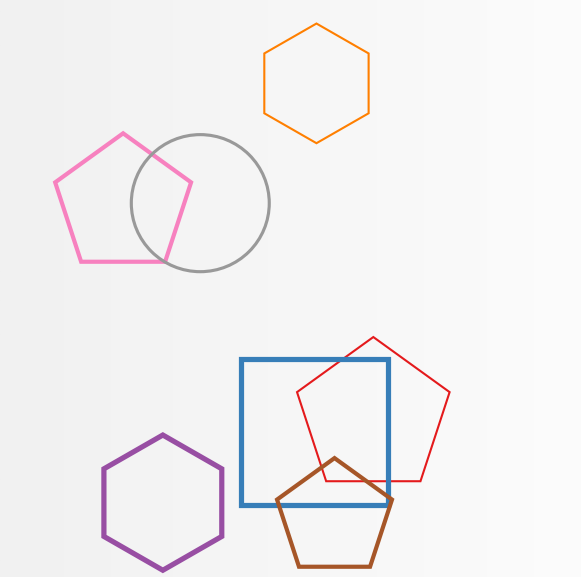[{"shape": "pentagon", "thickness": 1, "radius": 0.69, "center": [0.642, 0.277]}, {"shape": "square", "thickness": 2.5, "radius": 0.63, "center": [0.541, 0.251]}, {"shape": "hexagon", "thickness": 2.5, "radius": 0.59, "center": [0.28, 0.129]}, {"shape": "hexagon", "thickness": 1, "radius": 0.52, "center": [0.544, 0.855]}, {"shape": "pentagon", "thickness": 2, "radius": 0.52, "center": [0.576, 0.102]}, {"shape": "pentagon", "thickness": 2, "radius": 0.61, "center": [0.212, 0.645]}, {"shape": "circle", "thickness": 1.5, "radius": 0.59, "center": [0.345, 0.647]}]